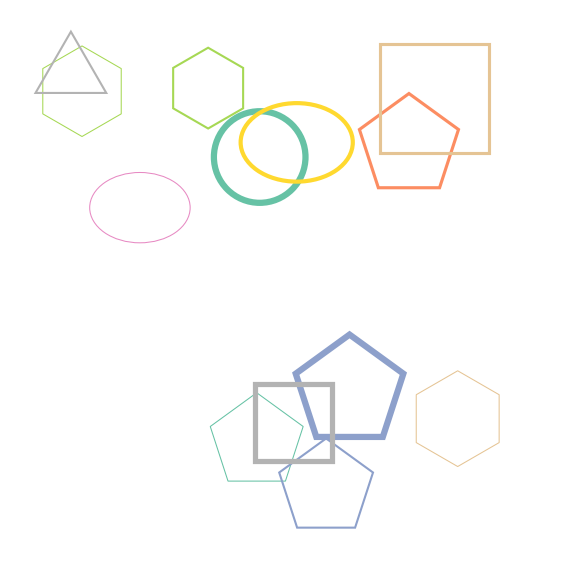[{"shape": "circle", "thickness": 3, "radius": 0.4, "center": [0.45, 0.727]}, {"shape": "pentagon", "thickness": 0.5, "radius": 0.42, "center": [0.445, 0.234]}, {"shape": "pentagon", "thickness": 1.5, "radius": 0.45, "center": [0.708, 0.747]}, {"shape": "pentagon", "thickness": 3, "radius": 0.49, "center": [0.605, 0.322]}, {"shape": "pentagon", "thickness": 1, "radius": 0.43, "center": [0.565, 0.155]}, {"shape": "oval", "thickness": 0.5, "radius": 0.43, "center": [0.242, 0.64]}, {"shape": "hexagon", "thickness": 0.5, "radius": 0.39, "center": [0.142, 0.841]}, {"shape": "hexagon", "thickness": 1, "radius": 0.35, "center": [0.36, 0.847]}, {"shape": "oval", "thickness": 2, "radius": 0.49, "center": [0.514, 0.753]}, {"shape": "hexagon", "thickness": 0.5, "radius": 0.41, "center": [0.793, 0.274]}, {"shape": "square", "thickness": 1.5, "radius": 0.47, "center": [0.752, 0.828]}, {"shape": "square", "thickness": 2.5, "radius": 0.33, "center": [0.508, 0.268]}, {"shape": "triangle", "thickness": 1, "radius": 0.35, "center": [0.123, 0.874]}]